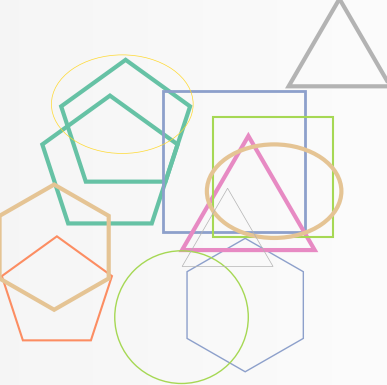[{"shape": "pentagon", "thickness": 3, "radius": 0.92, "center": [0.284, 0.568]}, {"shape": "pentagon", "thickness": 3, "radius": 0.87, "center": [0.324, 0.67]}, {"shape": "pentagon", "thickness": 1.5, "radius": 0.75, "center": [0.147, 0.237]}, {"shape": "square", "thickness": 2, "radius": 0.91, "center": [0.603, 0.58]}, {"shape": "hexagon", "thickness": 1, "radius": 0.87, "center": [0.633, 0.208]}, {"shape": "triangle", "thickness": 3, "radius": 0.99, "center": [0.641, 0.449]}, {"shape": "square", "thickness": 1.5, "radius": 0.78, "center": [0.704, 0.541]}, {"shape": "circle", "thickness": 1, "radius": 0.86, "center": [0.468, 0.176]}, {"shape": "oval", "thickness": 0.5, "radius": 0.91, "center": [0.316, 0.729]}, {"shape": "hexagon", "thickness": 3, "radius": 0.81, "center": [0.14, 0.358]}, {"shape": "oval", "thickness": 3, "radius": 0.87, "center": [0.707, 0.503]}, {"shape": "triangle", "thickness": 3, "radius": 0.76, "center": [0.876, 0.852]}, {"shape": "triangle", "thickness": 0.5, "radius": 0.68, "center": [0.587, 0.376]}]